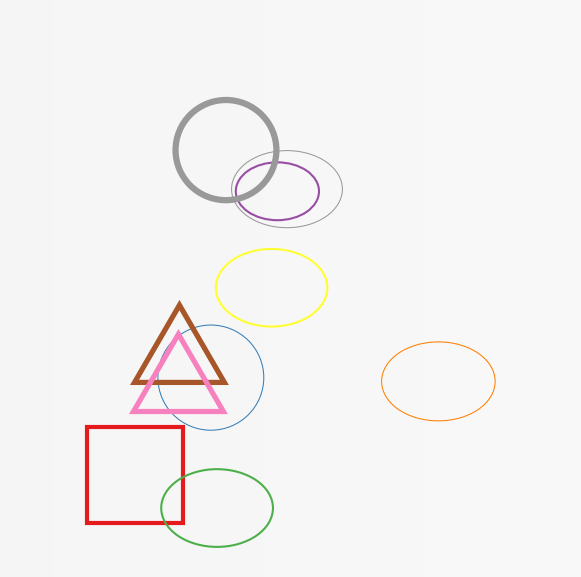[{"shape": "square", "thickness": 2, "radius": 0.41, "center": [0.233, 0.177]}, {"shape": "circle", "thickness": 0.5, "radius": 0.46, "center": [0.363, 0.345]}, {"shape": "oval", "thickness": 1, "radius": 0.48, "center": [0.373, 0.119]}, {"shape": "oval", "thickness": 1, "radius": 0.36, "center": [0.477, 0.668]}, {"shape": "oval", "thickness": 0.5, "radius": 0.49, "center": [0.754, 0.339]}, {"shape": "oval", "thickness": 1, "radius": 0.48, "center": [0.467, 0.501]}, {"shape": "triangle", "thickness": 2.5, "radius": 0.45, "center": [0.309, 0.382]}, {"shape": "triangle", "thickness": 2.5, "radius": 0.45, "center": [0.307, 0.331]}, {"shape": "circle", "thickness": 3, "radius": 0.43, "center": [0.389, 0.739]}, {"shape": "oval", "thickness": 0.5, "radius": 0.48, "center": [0.494, 0.672]}]